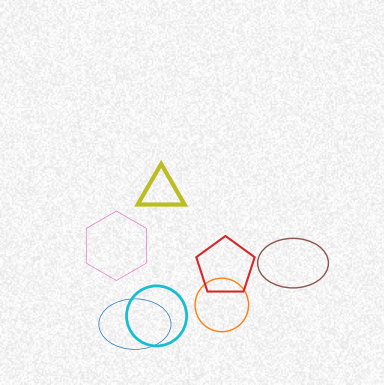[{"shape": "oval", "thickness": 0.5, "radius": 0.47, "center": [0.35, 0.158]}, {"shape": "circle", "thickness": 1, "radius": 0.35, "center": [0.576, 0.208]}, {"shape": "pentagon", "thickness": 1.5, "radius": 0.4, "center": [0.586, 0.307]}, {"shape": "oval", "thickness": 1, "radius": 0.46, "center": [0.761, 0.317]}, {"shape": "hexagon", "thickness": 0.5, "radius": 0.45, "center": [0.302, 0.362]}, {"shape": "triangle", "thickness": 3, "radius": 0.35, "center": [0.419, 0.504]}, {"shape": "circle", "thickness": 2, "radius": 0.39, "center": [0.407, 0.179]}]